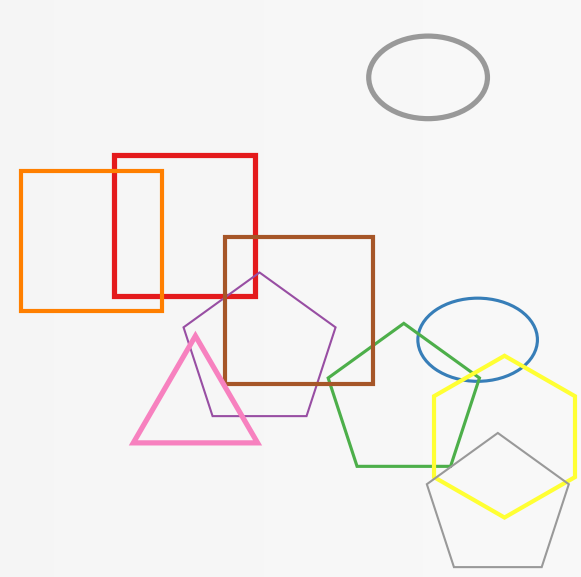[{"shape": "square", "thickness": 2.5, "radius": 0.61, "center": [0.317, 0.609]}, {"shape": "oval", "thickness": 1.5, "radius": 0.51, "center": [0.822, 0.411]}, {"shape": "pentagon", "thickness": 1.5, "radius": 0.68, "center": [0.695, 0.302]}, {"shape": "pentagon", "thickness": 1, "radius": 0.69, "center": [0.447, 0.39]}, {"shape": "square", "thickness": 2, "radius": 0.61, "center": [0.157, 0.582]}, {"shape": "hexagon", "thickness": 2, "radius": 0.7, "center": [0.868, 0.243]}, {"shape": "square", "thickness": 2, "radius": 0.64, "center": [0.515, 0.462]}, {"shape": "triangle", "thickness": 2.5, "radius": 0.62, "center": [0.336, 0.294]}, {"shape": "pentagon", "thickness": 1, "radius": 0.64, "center": [0.856, 0.121]}, {"shape": "oval", "thickness": 2.5, "radius": 0.51, "center": [0.737, 0.865]}]